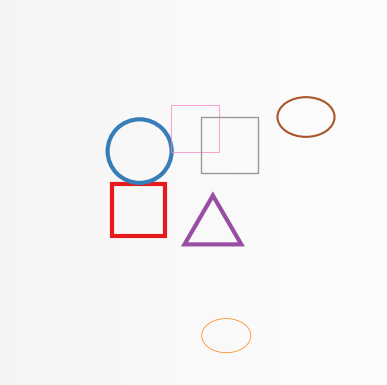[{"shape": "square", "thickness": 3, "radius": 0.34, "center": [0.357, 0.454]}, {"shape": "circle", "thickness": 3, "radius": 0.41, "center": [0.36, 0.608]}, {"shape": "triangle", "thickness": 3, "radius": 0.42, "center": [0.549, 0.408]}, {"shape": "oval", "thickness": 0.5, "radius": 0.32, "center": [0.584, 0.128]}, {"shape": "oval", "thickness": 1.5, "radius": 0.37, "center": [0.79, 0.696]}, {"shape": "square", "thickness": 0.5, "radius": 0.3, "center": [0.503, 0.667]}, {"shape": "square", "thickness": 1, "radius": 0.37, "center": [0.593, 0.623]}]